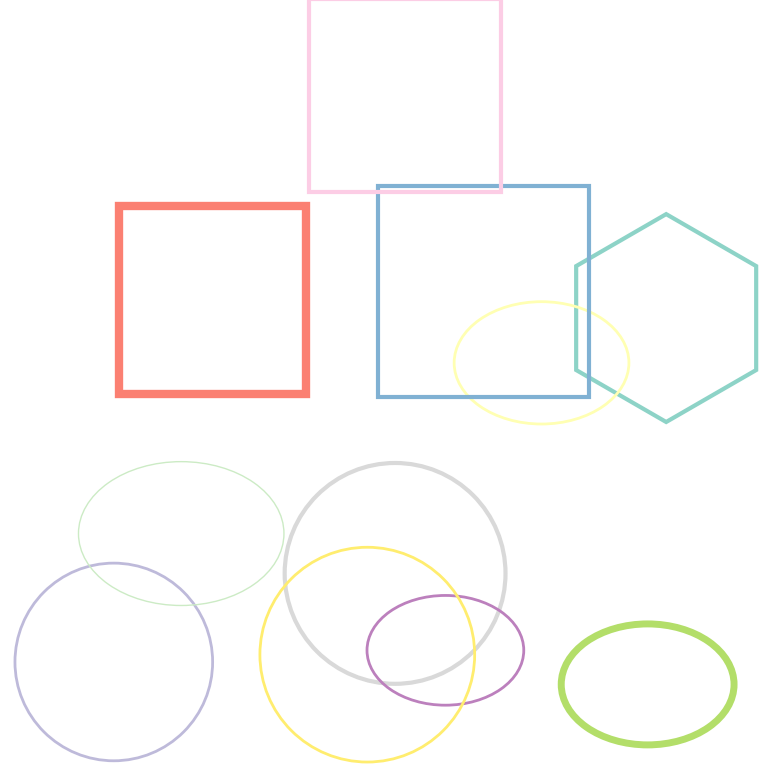[{"shape": "hexagon", "thickness": 1.5, "radius": 0.67, "center": [0.865, 0.587]}, {"shape": "oval", "thickness": 1, "radius": 0.57, "center": [0.703, 0.529]}, {"shape": "circle", "thickness": 1, "radius": 0.64, "center": [0.148, 0.14]}, {"shape": "square", "thickness": 3, "radius": 0.61, "center": [0.276, 0.611]}, {"shape": "square", "thickness": 1.5, "radius": 0.68, "center": [0.628, 0.621]}, {"shape": "oval", "thickness": 2.5, "radius": 0.56, "center": [0.841, 0.111]}, {"shape": "square", "thickness": 1.5, "radius": 0.62, "center": [0.526, 0.876]}, {"shape": "circle", "thickness": 1.5, "radius": 0.72, "center": [0.513, 0.255]}, {"shape": "oval", "thickness": 1, "radius": 0.51, "center": [0.578, 0.155]}, {"shape": "oval", "thickness": 0.5, "radius": 0.67, "center": [0.235, 0.307]}, {"shape": "circle", "thickness": 1, "radius": 0.7, "center": [0.477, 0.15]}]